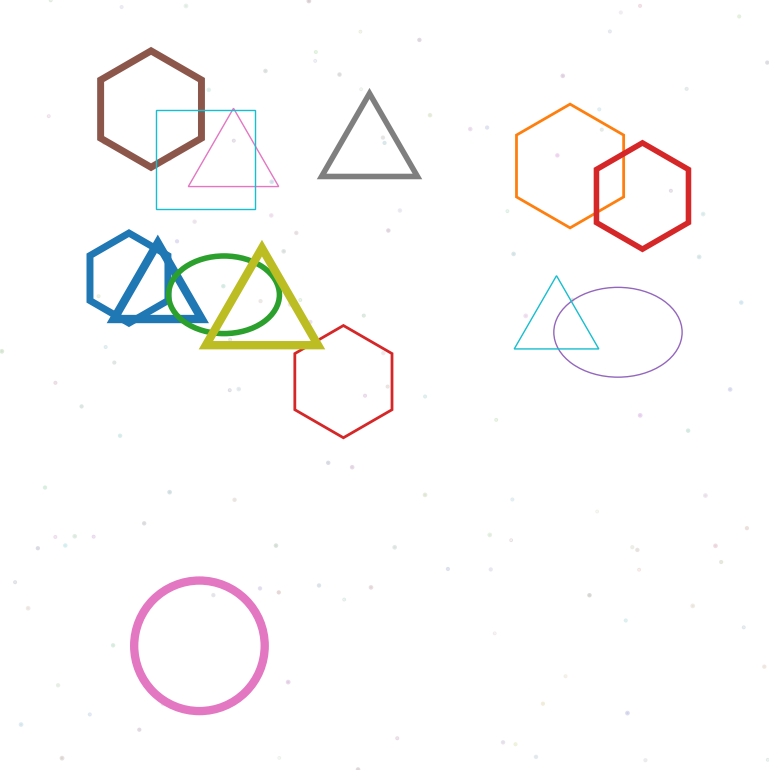[{"shape": "triangle", "thickness": 3, "radius": 0.33, "center": [0.205, 0.619]}, {"shape": "hexagon", "thickness": 2.5, "radius": 0.29, "center": [0.167, 0.639]}, {"shape": "hexagon", "thickness": 1, "radius": 0.4, "center": [0.74, 0.784]}, {"shape": "oval", "thickness": 2, "radius": 0.36, "center": [0.291, 0.617]}, {"shape": "hexagon", "thickness": 1, "radius": 0.36, "center": [0.446, 0.504]}, {"shape": "hexagon", "thickness": 2, "radius": 0.34, "center": [0.834, 0.745]}, {"shape": "oval", "thickness": 0.5, "radius": 0.42, "center": [0.803, 0.568]}, {"shape": "hexagon", "thickness": 2.5, "radius": 0.38, "center": [0.196, 0.858]}, {"shape": "triangle", "thickness": 0.5, "radius": 0.34, "center": [0.303, 0.792]}, {"shape": "circle", "thickness": 3, "radius": 0.42, "center": [0.259, 0.161]}, {"shape": "triangle", "thickness": 2, "radius": 0.36, "center": [0.48, 0.807]}, {"shape": "triangle", "thickness": 3, "radius": 0.42, "center": [0.34, 0.594]}, {"shape": "triangle", "thickness": 0.5, "radius": 0.32, "center": [0.723, 0.579]}, {"shape": "square", "thickness": 0.5, "radius": 0.32, "center": [0.267, 0.793]}]